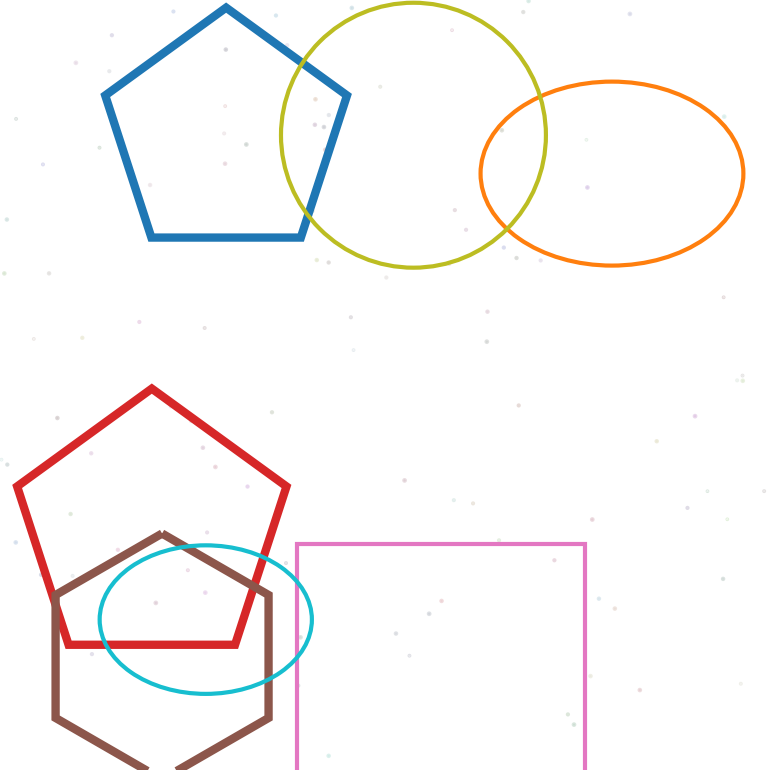[{"shape": "pentagon", "thickness": 3, "radius": 0.83, "center": [0.294, 0.825]}, {"shape": "oval", "thickness": 1.5, "radius": 0.85, "center": [0.795, 0.775]}, {"shape": "pentagon", "thickness": 3, "radius": 0.92, "center": [0.197, 0.311]}, {"shape": "hexagon", "thickness": 3, "radius": 0.8, "center": [0.21, 0.147]}, {"shape": "square", "thickness": 1.5, "radius": 0.93, "center": [0.573, 0.107]}, {"shape": "circle", "thickness": 1.5, "radius": 0.86, "center": [0.537, 0.824]}, {"shape": "oval", "thickness": 1.5, "radius": 0.69, "center": [0.267, 0.195]}]